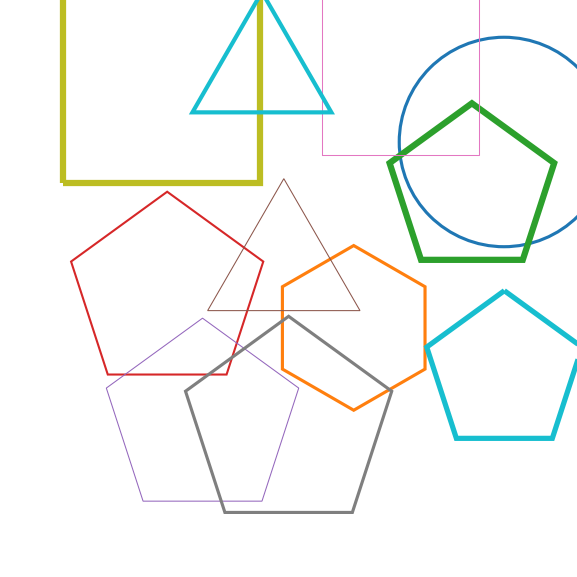[{"shape": "circle", "thickness": 1.5, "radius": 0.91, "center": [0.873, 0.753]}, {"shape": "hexagon", "thickness": 1.5, "radius": 0.71, "center": [0.613, 0.431]}, {"shape": "pentagon", "thickness": 3, "radius": 0.75, "center": [0.817, 0.67]}, {"shape": "pentagon", "thickness": 1, "radius": 0.87, "center": [0.289, 0.492]}, {"shape": "pentagon", "thickness": 0.5, "radius": 0.88, "center": [0.351, 0.273]}, {"shape": "triangle", "thickness": 0.5, "radius": 0.76, "center": [0.491, 0.537]}, {"shape": "square", "thickness": 0.5, "radius": 0.68, "center": [0.693, 0.867]}, {"shape": "pentagon", "thickness": 1.5, "radius": 0.94, "center": [0.5, 0.264]}, {"shape": "square", "thickness": 3, "radius": 0.85, "center": [0.28, 0.852]}, {"shape": "triangle", "thickness": 2, "radius": 0.69, "center": [0.454, 0.874]}, {"shape": "pentagon", "thickness": 2.5, "radius": 0.71, "center": [0.873, 0.354]}]